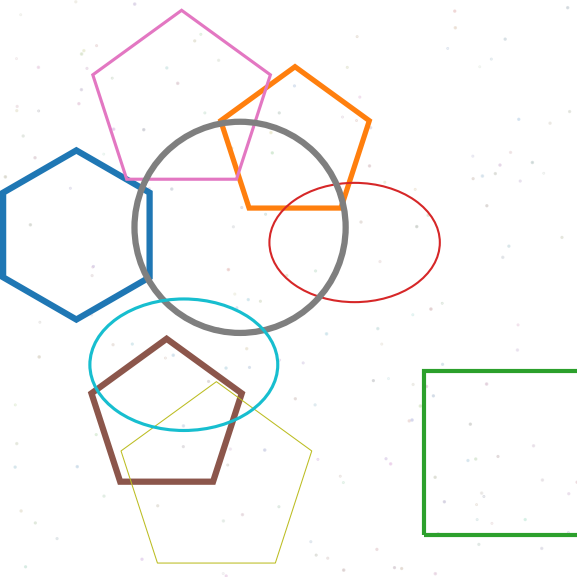[{"shape": "hexagon", "thickness": 3, "radius": 0.73, "center": [0.132, 0.592]}, {"shape": "pentagon", "thickness": 2.5, "radius": 0.68, "center": [0.511, 0.748]}, {"shape": "square", "thickness": 2, "radius": 0.71, "center": [0.876, 0.215]}, {"shape": "oval", "thickness": 1, "radius": 0.74, "center": [0.614, 0.579]}, {"shape": "pentagon", "thickness": 3, "radius": 0.68, "center": [0.289, 0.276]}, {"shape": "pentagon", "thickness": 1.5, "radius": 0.81, "center": [0.314, 0.82]}, {"shape": "circle", "thickness": 3, "radius": 0.91, "center": [0.416, 0.605]}, {"shape": "pentagon", "thickness": 0.5, "radius": 0.87, "center": [0.375, 0.165]}, {"shape": "oval", "thickness": 1.5, "radius": 0.81, "center": [0.318, 0.368]}]